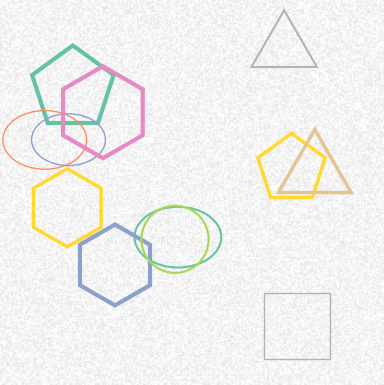[{"shape": "pentagon", "thickness": 3, "radius": 0.56, "center": [0.189, 0.771]}, {"shape": "oval", "thickness": 1.5, "radius": 0.56, "center": [0.462, 0.384]}, {"shape": "oval", "thickness": 1, "radius": 0.54, "center": [0.116, 0.637]}, {"shape": "oval", "thickness": 1, "radius": 0.48, "center": [0.178, 0.637]}, {"shape": "hexagon", "thickness": 3, "radius": 0.53, "center": [0.299, 0.312]}, {"shape": "hexagon", "thickness": 3, "radius": 0.6, "center": [0.267, 0.708]}, {"shape": "circle", "thickness": 1.5, "radius": 0.44, "center": [0.455, 0.378]}, {"shape": "hexagon", "thickness": 2.5, "radius": 0.51, "center": [0.175, 0.46]}, {"shape": "pentagon", "thickness": 2.5, "radius": 0.46, "center": [0.757, 0.562]}, {"shape": "triangle", "thickness": 2.5, "radius": 0.54, "center": [0.818, 0.554]}, {"shape": "triangle", "thickness": 1.5, "radius": 0.49, "center": [0.738, 0.875]}, {"shape": "square", "thickness": 1, "radius": 0.42, "center": [0.772, 0.153]}]